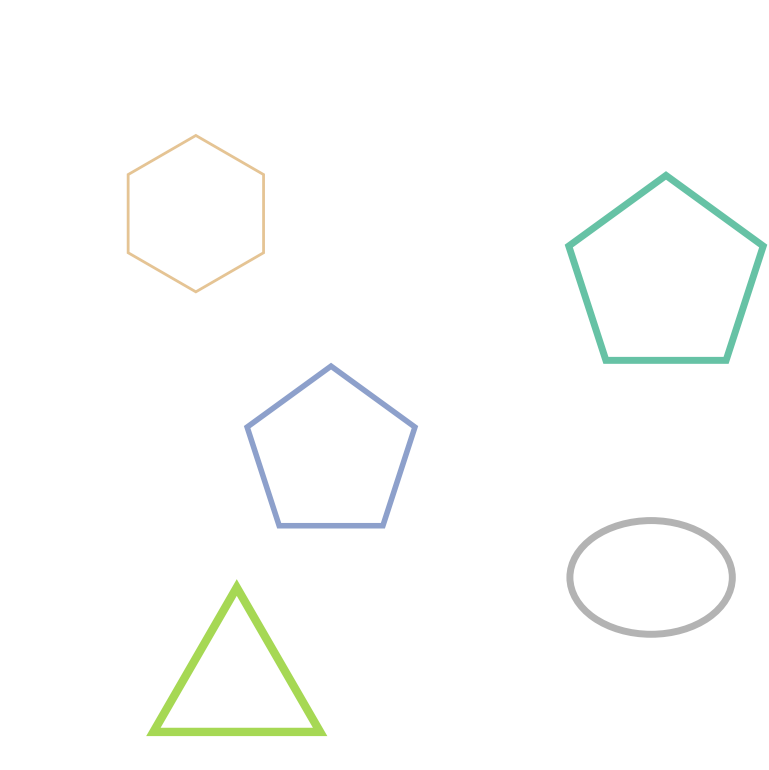[{"shape": "pentagon", "thickness": 2.5, "radius": 0.66, "center": [0.865, 0.639]}, {"shape": "pentagon", "thickness": 2, "radius": 0.57, "center": [0.43, 0.41]}, {"shape": "triangle", "thickness": 3, "radius": 0.63, "center": [0.307, 0.112]}, {"shape": "hexagon", "thickness": 1, "radius": 0.51, "center": [0.254, 0.723]}, {"shape": "oval", "thickness": 2.5, "radius": 0.53, "center": [0.846, 0.25]}]